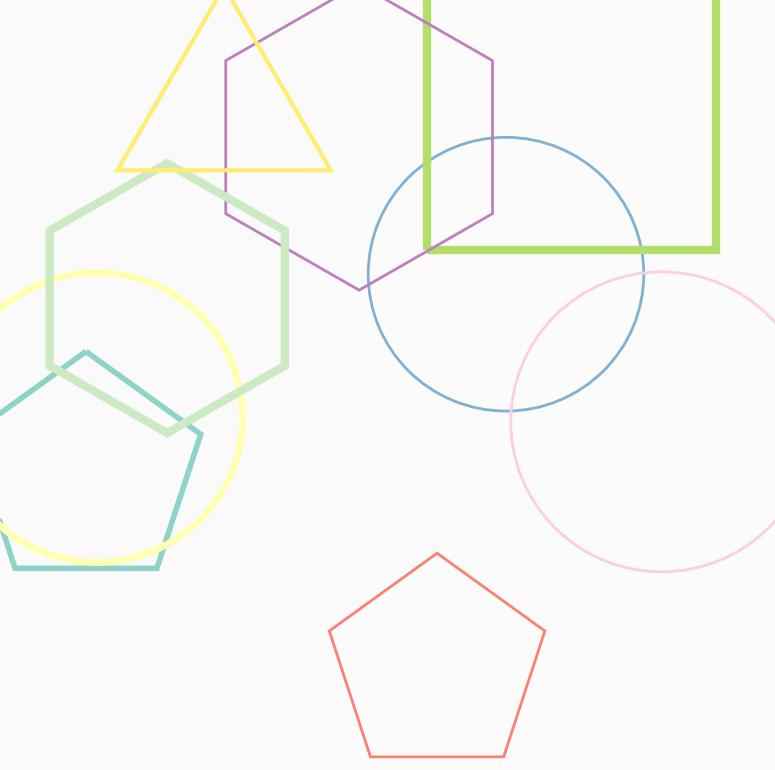[{"shape": "pentagon", "thickness": 2, "radius": 0.78, "center": [0.111, 0.388]}, {"shape": "circle", "thickness": 2.5, "radius": 0.94, "center": [0.125, 0.458]}, {"shape": "pentagon", "thickness": 1, "radius": 0.73, "center": [0.564, 0.135]}, {"shape": "circle", "thickness": 1, "radius": 0.89, "center": [0.653, 0.644]}, {"shape": "square", "thickness": 3, "radius": 0.93, "center": [0.737, 0.862]}, {"shape": "circle", "thickness": 1, "radius": 0.97, "center": [0.854, 0.452]}, {"shape": "hexagon", "thickness": 1, "radius": 0.99, "center": [0.463, 0.822]}, {"shape": "hexagon", "thickness": 3, "radius": 0.88, "center": [0.216, 0.613]}, {"shape": "triangle", "thickness": 1.5, "radius": 0.79, "center": [0.289, 0.858]}]